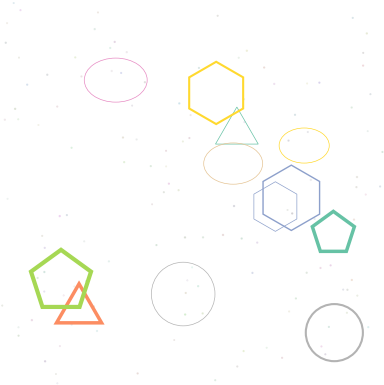[{"shape": "pentagon", "thickness": 2.5, "radius": 0.29, "center": [0.866, 0.394]}, {"shape": "triangle", "thickness": 0.5, "radius": 0.32, "center": [0.615, 0.658]}, {"shape": "triangle", "thickness": 2.5, "radius": 0.34, "center": [0.205, 0.195]}, {"shape": "hexagon", "thickness": 0.5, "radius": 0.32, "center": [0.715, 0.463]}, {"shape": "hexagon", "thickness": 1, "radius": 0.42, "center": [0.757, 0.486]}, {"shape": "oval", "thickness": 0.5, "radius": 0.41, "center": [0.301, 0.792]}, {"shape": "pentagon", "thickness": 3, "radius": 0.41, "center": [0.158, 0.269]}, {"shape": "oval", "thickness": 0.5, "radius": 0.33, "center": [0.79, 0.622]}, {"shape": "hexagon", "thickness": 1.5, "radius": 0.4, "center": [0.561, 0.759]}, {"shape": "oval", "thickness": 0.5, "radius": 0.38, "center": [0.606, 0.575]}, {"shape": "circle", "thickness": 1.5, "radius": 0.37, "center": [0.868, 0.136]}, {"shape": "circle", "thickness": 0.5, "radius": 0.41, "center": [0.476, 0.236]}]